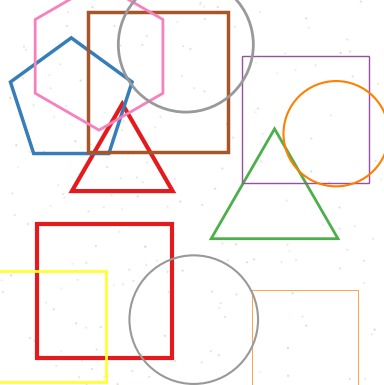[{"shape": "square", "thickness": 3, "radius": 0.87, "center": [0.271, 0.243]}, {"shape": "triangle", "thickness": 3, "radius": 0.76, "center": [0.318, 0.579]}, {"shape": "pentagon", "thickness": 2.5, "radius": 0.83, "center": [0.185, 0.736]}, {"shape": "triangle", "thickness": 2, "radius": 0.95, "center": [0.713, 0.475]}, {"shape": "square", "thickness": 1, "radius": 0.83, "center": [0.793, 0.69]}, {"shape": "square", "thickness": 0.5, "radius": 0.68, "center": [0.793, 0.109]}, {"shape": "circle", "thickness": 1.5, "radius": 0.68, "center": [0.873, 0.653]}, {"shape": "square", "thickness": 2, "radius": 0.72, "center": [0.132, 0.152]}, {"shape": "square", "thickness": 2.5, "radius": 0.91, "center": [0.41, 0.787]}, {"shape": "hexagon", "thickness": 2, "radius": 0.96, "center": [0.257, 0.854]}, {"shape": "circle", "thickness": 1.5, "radius": 0.84, "center": [0.503, 0.17]}, {"shape": "circle", "thickness": 2, "radius": 0.88, "center": [0.483, 0.884]}]